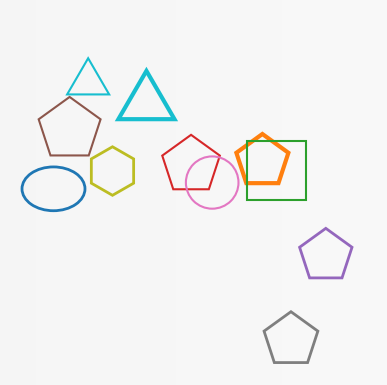[{"shape": "oval", "thickness": 2, "radius": 0.41, "center": [0.138, 0.51]}, {"shape": "pentagon", "thickness": 3, "radius": 0.35, "center": [0.677, 0.581]}, {"shape": "square", "thickness": 1.5, "radius": 0.38, "center": [0.714, 0.558]}, {"shape": "pentagon", "thickness": 1.5, "radius": 0.39, "center": [0.493, 0.572]}, {"shape": "pentagon", "thickness": 2, "radius": 0.36, "center": [0.841, 0.336]}, {"shape": "pentagon", "thickness": 1.5, "radius": 0.42, "center": [0.18, 0.664]}, {"shape": "circle", "thickness": 1.5, "radius": 0.34, "center": [0.548, 0.526]}, {"shape": "pentagon", "thickness": 2, "radius": 0.37, "center": [0.751, 0.117]}, {"shape": "hexagon", "thickness": 2, "radius": 0.32, "center": [0.29, 0.556]}, {"shape": "triangle", "thickness": 3, "radius": 0.42, "center": [0.378, 0.732]}, {"shape": "triangle", "thickness": 1.5, "radius": 0.31, "center": [0.227, 0.786]}]